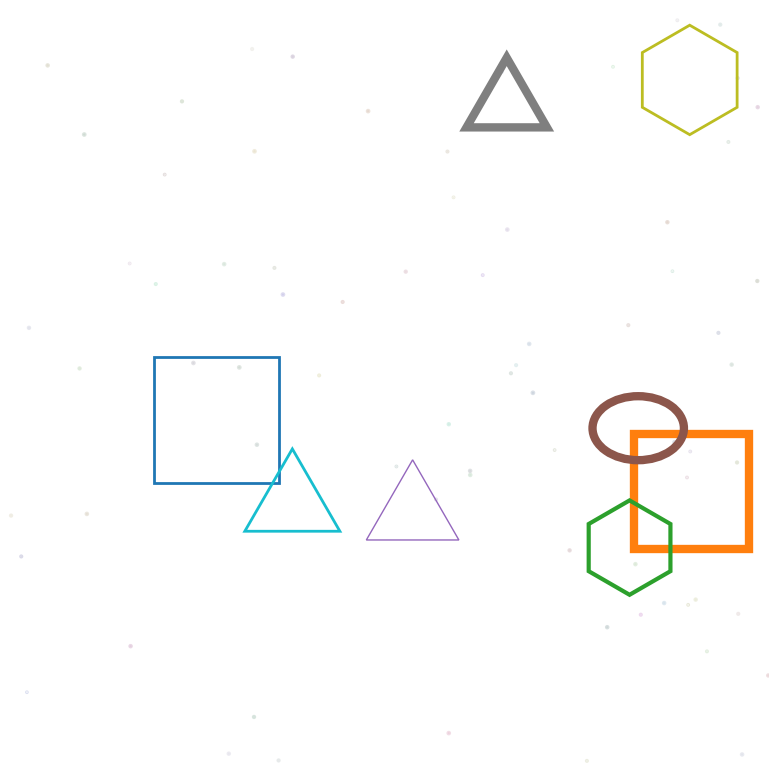[{"shape": "square", "thickness": 1, "radius": 0.41, "center": [0.281, 0.455]}, {"shape": "square", "thickness": 3, "radius": 0.37, "center": [0.898, 0.362]}, {"shape": "hexagon", "thickness": 1.5, "radius": 0.31, "center": [0.818, 0.289]}, {"shape": "triangle", "thickness": 0.5, "radius": 0.35, "center": [0.536, 0.333]}, {"shape": "oval", "thickness": 3, "radius": 0.3, "center": [0.829, 0.444]}, {"shape": "triangle", "thickness": 3, "radius": 0.3, "center": [0.658, 0.865]}, {"shape": "hexagon", "thickness": 1, "radius": 0.36, "center": [0.896, 0.896]}, {"shape": "triangle", "thickness": 1, "radius": 0.36, "center": [0.38, 0.346]}]